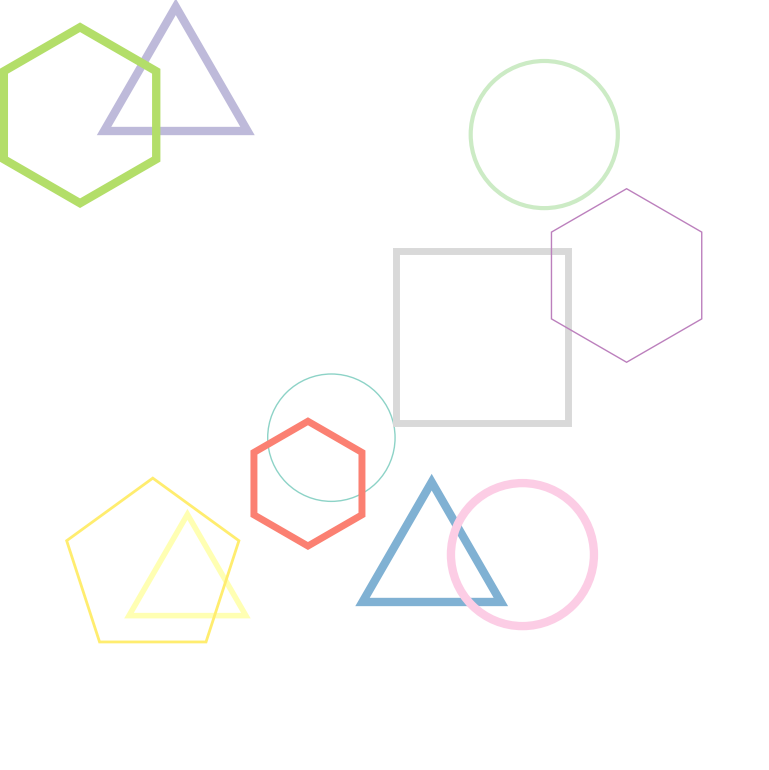[{"shape": "circle", "thickness": 0.5, "radius": 0.41, "center": [0.43, 0.432]}, {"shape": "triangle", "thickness": 2, "radius": 0.44, "center": [0.243, 0.244]}, {"shape": "triangle", "thickness": 3, "radius": 0.54, "center": [0.228, 0.884]}, {"shape": "hexagon", "thickness": 2.5, "radius": 0.4, "center": [0.4, 0.372]}, {"shape": "triangle", "thickness": 3, "radius": 0.52, "center": [0.561, 0.27]}, {"shape": "hexagon", "thickness": 3, "radius": 0.57, "center": [0.104, 0.85]}, {"shape": "circle", "thickness": 3, "radius": 0.46, "center": [0.679, 0.28]}, {"shape": "square", "thickness": 2.5, "radius": 0.56, "center": [0.626, 0.563]}, {"shape": "hexagon", "thickness": 0.5, "radius": 0.56, "center": [0.814, 0.642]}, {"shape": "circle", "thickness": 1.5, "radius": 0.48, "center": [0.707, 0.825]}, {"shape": "pentagon", "thickness": 1, "radius": 0.59, "center": [0.198, 0.261]}]